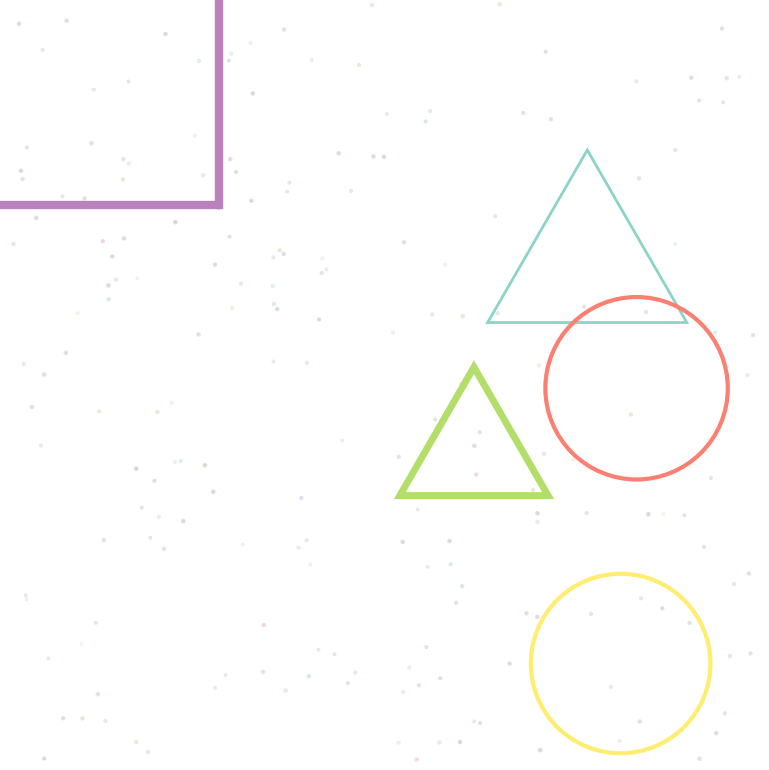[{"shape": "triangle", "thickness": 1, "radius": 0.75, "center": [0.763, 0.656]}, {"shape": "circle", "thickness": 1.5, "radius": 0.59, "center": [0.827, 0.496]}, {"shape": "triangle", "thickness": 2.5, "radius": 0.56, "center": [0.616, 0.412]}, {"shape": "square", "thickness": 3, "radius": 0.73, "center": [0.138, 0.88]}, {"shape": "circle", "thickness": 1.5, "radius": 0.58, "center": [0.806, 0.138]}]